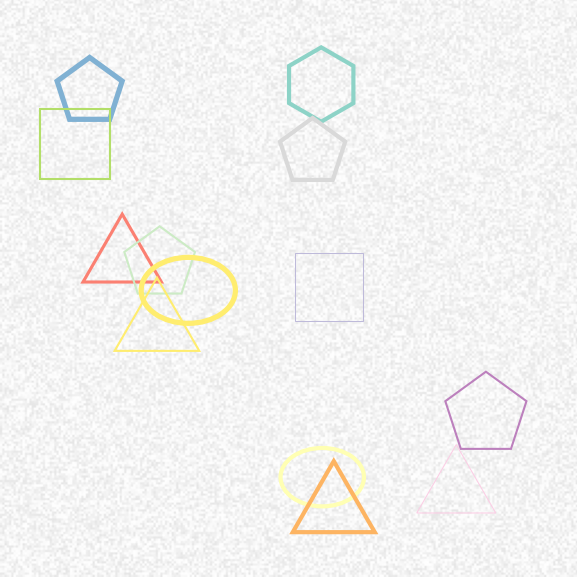[{"shape": "hexagon", "thickness": 2, "radius": 0.32, "center": [0.556, 0.853]}, {"shape": "oval", "thickness": 2, "radius": 0.36, "center": [0.558, 0.173]}, {"shape": "square", "thickness": 0.5, "radius": 0.29, "center": [0.57, 0.501]}, {"shape": "triangle", "thickness": 1.5, "radius": 0.39, "center": [0.212, 0.55]}, {"shape": "pentagon", "thickness": 2.5, "radius": 0.3, "center": [0.155, 0.84]}, {"shape": "triangle", "thickness": 2, "radius": 0.41, "center": [0.578, 0.119]}, {"shape": "square", "thickness": 1, "radius": 0.3, "center": [0.13, 0.75]}, {"shape": "triangle", "thickness": 0.5, "radius": 0.39, "center": [0.79, 0.15]}, {"shape": "pentagon", "thickness": 2, "radius": 0.3, "center": [0.541, 0.736]}, {"shape": "pentagon", "thickness": 1, "radius": 0.37, "center": [0.841, 0.282]}, {"shape": "pentagon", "thickness": 1, "radius": 0.32, "center": [0.276, 0.543]}, {"shape": "triangle", "thickness": 1, "radius": 0.42, "center": [0.272, 0.434]}, {"shape": "oval", "thickness": 2.5, "radius": 0.41, "center": [0.326, 0.496]}]